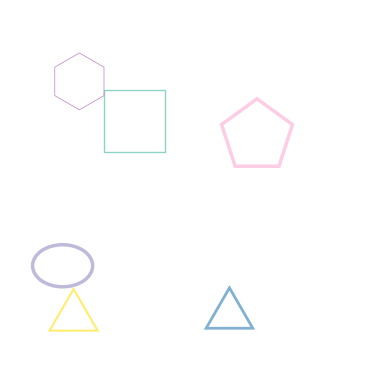[{"shape": "square", "thickness": 1, "radius": 0.4, "center": [0.35, 0.686]}, {"shape": "oval", "thickness": 2.5, "radius": 0.39, "center": [0.163, 0.31]}, {"shape": "triangle", "thickness": 2, "radius": 0.35, "center": [0.596, 0.182]}, {"shape": "pentagon", "thickness": 2.5, "radius": 0.48, "center": [0.668, 0.647]}, {"shape": "hexagon", "thickness": 0.5, "radius": 0.37, "center": [0.206, 0.789]}, {"shape": "triangle", "thickness": 1.5, "radius": 0.36, "center": [0.191, 0.177]}]